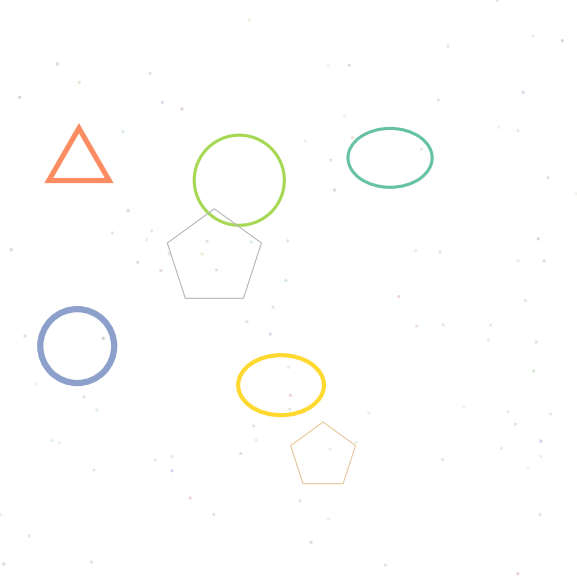[{"shape": "oval", "thickness": 1.5, "radius": 0.36, "center": [0.675, 0.726]}, {"shape": "triangle", "thickness": 2.5, "radius": 0.3, "center": [0.137, 0.717]}, {"shape": "circle", "thickness": 3, "radius": 0.32, "center": [0.134, 0.4]}, {"shape": "circle", "thickness": 1.5, "radius": 0.39, "center": [0.414, 0.687]}, {"shape": "oval", "thickness": 2, "radius": 0.37, "center": [0.487, 0.332]}, {"shape": "pentagon", "thickness": 0.5, "radius": 0.3, "center": [0.559, 0.209]}, {"shape": "pentagon", "thickness": 0.5, "radius": 0.43, "center": [0.371, 0.552]}]